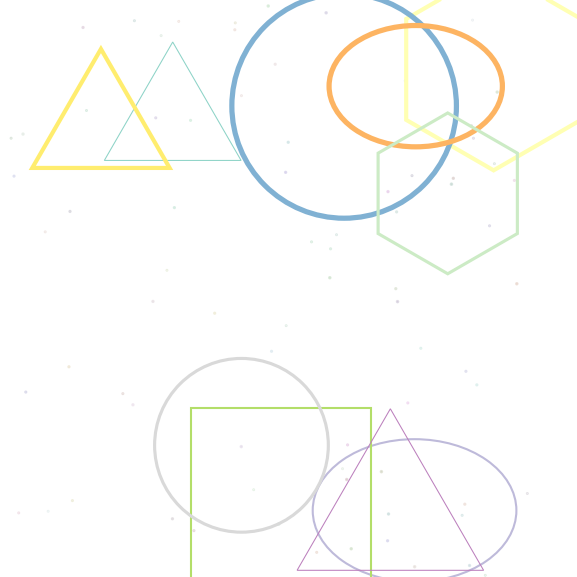[{"shape": "triangle", "thickness": 0.5, "radius": 0.68, "center": [0.299, 0.79]}, {"shape": "hexagon", "thickness": 2, "radius": 0.87, "center": [0.855, 0.879]}, {"shape": "oval", "thickness": 1, "radius": 0.88, "center": [0.718, 0.115]}, {"shape": "circle", "thickness": 2.5, "radius": 0.97, "center": [0.596, 0.816]}, {"shape": "oval", "thickness": 2.5, "radius": 0.75, "center": [0.72, 0.85]}, {"shape": "square", "thickness": 1, "radius": 0.78, "center": [0.486, 0.137]}, {"shape": "circle", "thickness": 1.5, "radius": 0.75, "center": [0.418, 0.228]}, {"shape": "triangle", "thickness": 0.5, "radius": 0.93, "center": [0.676, 0.105]}, {"shape": "hexagon", "thickness": 1.5, "radius": 0.7, "center": [0.775, 0.664]}, {"shape": "triangle", "thickness": 2, "radius": 0.69, "center": [0.175, 0.777]}]